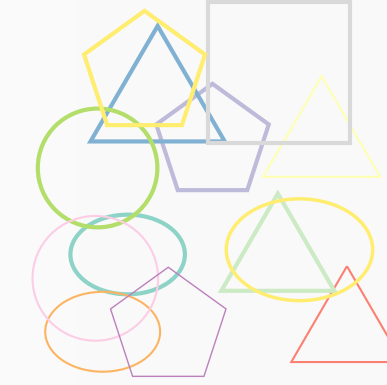[{"shape": "oval", "thickness": 3, "radius": 0.74, "center": [0.329, 0.339]}, {"shape": "triangle", "thickness": 1.5, "radius": 0.87, "center": [0.83, 0.628]}, {"shape": "pentagon", "thickness": 3, "radius": 0.76, "center": [0.548, 0.63]}, {"shape": "triangle", "thickness": 1.5, "radius": 0.83, "center": [0.895, 0.143]}, {"shape": "triangle", "thickness": 3, "radius": 1.0, "center": [0.407, 0.733]}, {"shape": "oval", "thickness": 1.5, "radius": 0.74, "center": [0.265, 0.138]}, {"shape": "circle", "thickness": 3, "radius": 0.77, "center": [0.252, 0.564]}, {"shape": "circle", "thickness": 1.5, "radius": 0.81, "center": [0.246, 0.277]}, {"shape": "square", "thickness": 3, "radius": 0.92, "center": [0.72, 0.812]}, {"shape": "pentagon", "thickness": 1, "radius": 0.78, "center": [0.434, 0.149]}, {"shape": "triangle", "thickness": 3, "radius": 0.84, "center": [0.717, 0.329]}, {"shape": "oval", "thickness": 2.5, "radius": 0.94, "center": [0.773, 0.351]}, {"shape": "pentagon", "thickness": 3, "radius": 0.82, "center": [0.373, 0.808]}]